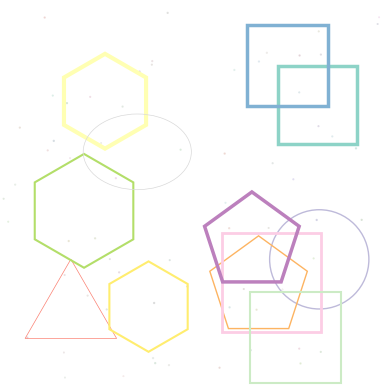[{"shape": "square", "thickness": 2.5, "radius": 0.51, "center": [0.824, 0.727]}, {"shape": "hexagon", "thickness": 3, "radius": 0.62, "center": [0.273, 0.737]}, {"shape": "circle", "thickness": 1, "radius": 0.64, "center": [0.829, 0.326]}, {"shape": "triangle", "thickness": 0.5, "radius": 0.69, "center": [0.184, 0.189]}, {"shape": "square", "thickness": 2.5, "radius": 0.52, "center": [0.746, 0.829]}, {"shape": "pentagon", "thickness": 1, "radius": 0.67, "center": [0.672, 0.254]}, {"shape": "hexagon", "thickness": 1.5, "radius": 0.74, "center": [0.218, 0.452]}, {"shape": "square", "thickness": 2, "radius": 0.64, "center": [0.706, 0.267]}, {"shape": "oval", "thickness": 0.5, "radius": 0.7, "center": [0.357, 0.606]}, {"shape": "pentagon", "thickness": 2.5, "radius": 0.65, "center": [0.654, 0.372]}, {"shape": "square", "thickness": 1.5, "radius": 0.59, "center": [0.767, 0.122]}, {"shape": "hexagon", "thickness": 1.5, "radius": 0.59, "center": [0.386, 0.204]}]